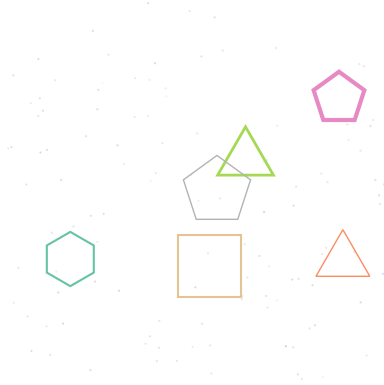[{"shape": "hexagon", "thickness": 1.5, "radius": 0.35, "center": [0.183, 0.327]}, {"shape": "triangle", "thickness": 1, "radius": 0.4, "center": [0.891, 0.323]}, {"shape": "pentagon", "thickness": 3, "radius": 0.35, "center": [0.88, 0.744]}, {"shape": "triangle", "thickness": 2, "radius": 0.42, "center": [0.638, 0.587]}, {"shape": "square", "thickness": 1.5, "radius": 0.41, "center": [0.544, 0.309]}, {"shape": "pentagon", "thickness": 1, "radius": 0.46, "center": [0.564, 0.505]}]